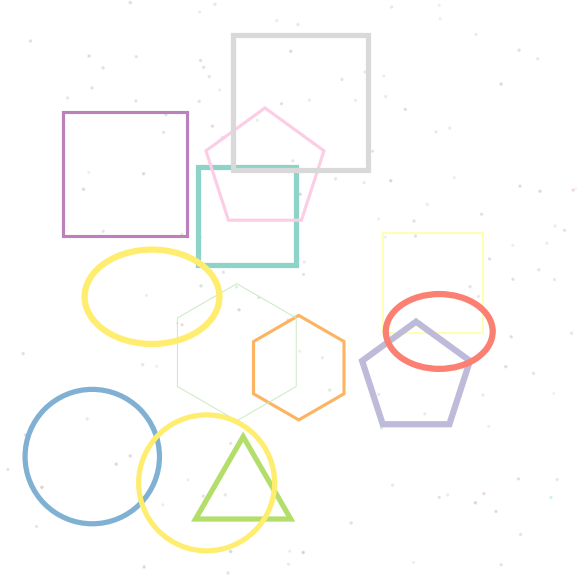[{"shape": "square", "thickness": 2.5, "radius": 0.42, "center": [0.427, 0.625]}, {"shape": "square", "thickness": 1, "radius": 0.43, "center": [0.75, 0.509]}, {"shape": "pentagon", "thickness": 3, "radius": 0.49, "center": [0.72, 0.344]}, {"shape": "oval", "thickness": 3, "radius": 0.46, "center": [0.761, 0.425]}, {"shape": "circle", "thickness": 2.5, "radius": 0.58, "center": [0.16, 0.209]}, {"shape": "hexagon", "thickness": 1.5, "radius": 0.45, "center": [0.517, 0.362]}, {"shape": "triangle", "thickness": 2.5, "radius": 0.48, "center": [0.421, 0.148]}, {"shape": "pentagon", "thickness": 1.5, "radius": 0.54, "center": [0.459, 0.705]}, {"shape": "square", "thickness": 2.5, "radius": 0.58, "center": [0.521, 0.822]}, {"shape": "square", "thickness": 1.5, "radius": 0.54, "center": [0.216, 0.698]}, {"shape": "hexagon", "thickness": 0.5, "radius": 0.59, "center": [0.41, 0.389]}, {"shape": "oval", "thickness": 3, "radius": 0.58, "center": [0.263, 0.485]}, {"shape": "circle", "thickness": 2.5, "radius": 0.59, "center": [0.358, 0.163]}]